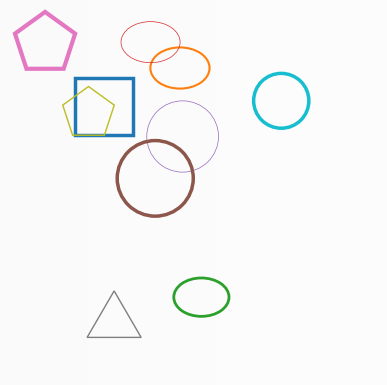[{"shape": "square", "thickness": 2.5, "radius": 0.37, "center": [0.268, 0.724]}, {"shape": "oval", "thickness": 1.5, "radius": 0.38, "center": [0.464, 0.823]}, {"shape": "oval", "thickness": 2, "radius": 0.36, "center": [0.52, 0.228]}, {"shape": "oval", "thickness": 0.5, "radius": 0.38, "center": [0.389, 0.89]}, {"shape": "circle", "thickness": 0.5, "radius": 0.46, "center": [0.471, 0.645]}, {"shape": "circle", "thickness": 2.5, "radius": 0.49, "center": [0.401, 0.537]}, {"shape": "pentagon", "thickness": 3, "radius": 0.41, "center": [0.116, 0.887]}, {"shape": "triangle", "thickness": 1, "radius": 0.4, "center": [0.295, 0.164]}, {"shape": "pentagon", "thickness": 1, "radius": 0.35, "center": [0.228, 0.705]}, {"shape": "circle", "thickness": 2.5, "radius": 0.36, "center": [0.726, 0.738]}]